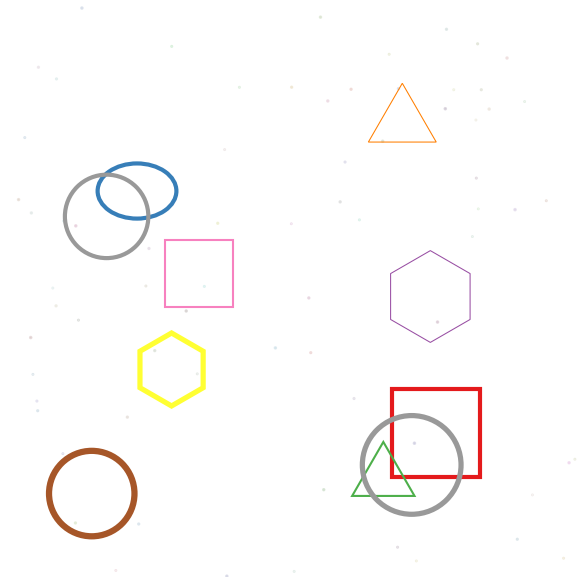[{"shape": "square", "thickness": 2, "radius": 0.38, "center": [0.755, 0.25]}, {"shape": "oval", "thickness": 2, "radius": 0.34, "center": [0.237, 0.668]}, {"shape": "triangle", "thickness": 1, "radius": 0.31, "center": [0.664, 0.172]}, {"shape": "hexagon", "thickness": 0.5, "radius": 0.4, "center": [0.745, 0.486]}, {"shape": "triangle", "thickness": 0.5, "radius": 0.34, "center": [0.697, 0.787]}, {"shape": "hexagon", "thickness": 2.5, "radius": 0.32, "center": [0.297, 0.359]}, {"shape": "circle", "thickness": 3, "radius": 0.37, "center": [0.159, 0.144]}, {"shape": "square", "thickness": 1, "radius": 0.29, "center": [0.345, 0.525]}, {"shape": "circle", "thickness": 2.5, "radius": 0.43, "center": [0.713, 0.194]}, {"shape": "circle", "thickness": 2, "radius": 0.36, "center": [0.185, 0.624]}]